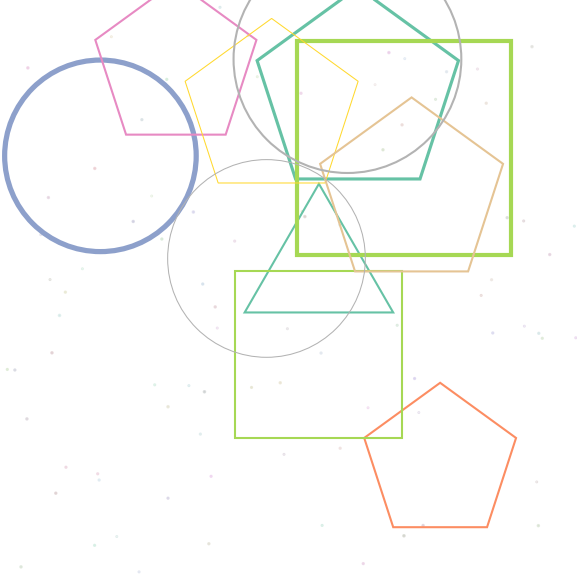[{"shape": "pentagon", "thickness": 1.5, "radius": 0.92, "center": [0.62, 0.838]}, {"shape": "triangle", "thickness": 1, "radius": 0.74, "center": [0.552, 0.532]}, {"shape": "pentagon", "thickness": 1, "radius": 0.69, "center": [0.762, 0.198]}, {"shape": "circle", "thickness": 2.5, "radius": 0.83, "center": [0.174, 0.729]}, {"shape": "pentagon", "thickness": 1, "radius": 0.73, "center": [0.305, 0.885]}, {"shape": "square", "thickness": 1, "radius": 0.72, "center": [0.551, 0.386]}, {"shape": "square", "thickness": 2, "radius": 0.93, "center": [0.7, 0.742]}, {"shape": "pentagon", "thickness": 0.5, "radius": 0.79, "center": [0.47, 0.81]}, {"shape": "pentagon", "thickness": 1, "radius": 0.83, "center": [0.713, 0.664]}, {"shape": "circle", "thickness": 1, "radius": 0.99, "center": [0.602, 0.897]}, {"shape": "circle", "thickness": 0.5, "radius": 0.86, "center": [0.461, 0.552]}]